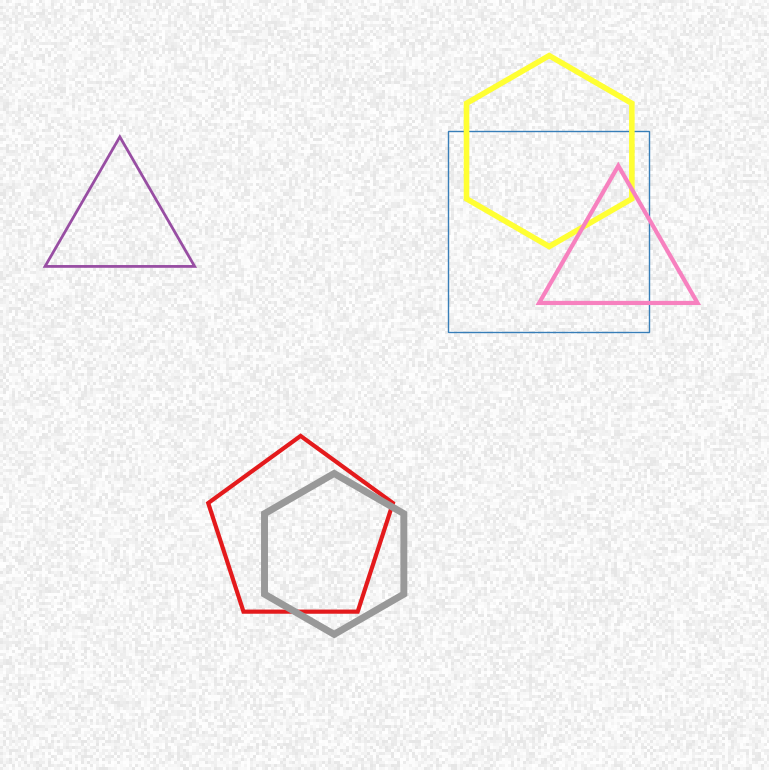[{"shape": "pentagon", "thickness": 1.5, "radius": 0.63, "center": [0.39, 0.308]}, {"shape": "square", "thickness": 0.5, "radius": 0.65, "center": [0.712, 0.699]}, {"shape": "triangle", "thickness": 1, "radius": 0.56, "center": [0.156, 0.71]}, {"shape": "hexagon", "thickness": 2, "radius": 0.62, "center": [0.713, 0.804]}, {"shape": "triangle", "thickness": 1.5, "radius": 0.59, "center": [0.803, 0.666]}, {"shape": "hexagon", "thickness": 2.5, "radius": 0.52, "center": [0.434, 0.281]}]